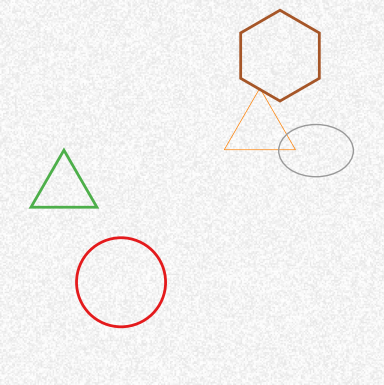[{"shape": "circle", "thickness": 2, "radius": 0.58, "center": [0.314, 0.267]}, {"shape": "triangle", "thickness": 2, "radius": 0.49, "center": [0.166, 0.511]}, {"shape": "triangle", "thickness": 0.5, "radius": 0.53, "center": [0.675, 0.664]}, {"shape": "hexagon", "thickness": 2, "radius": 0.59, "center": [0.727, 0.856]}, {"shape": "oval", "thickness": 1, "radius": 0.48, "center": [0.821, 0.609]}]